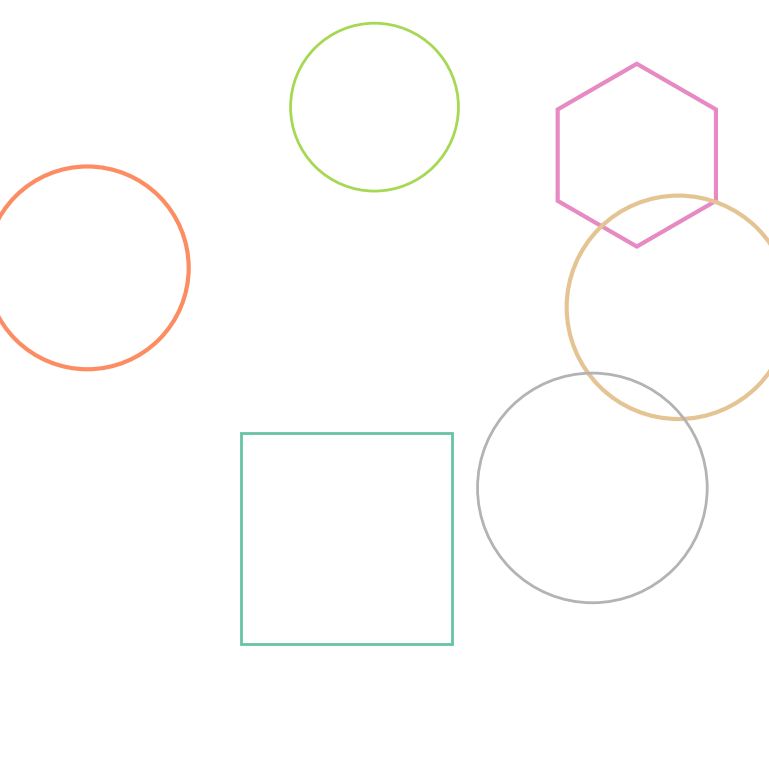[{"shape": "square", "thickness": 1, "radius": 0.69, "center": [0.45, 0.3]}, {"shape": "circle", "thickness": 1.5, "radius": 0.66, "center": [0.113, 0.652]}, {"shape": "hexagon", "thickness": 1.5, "radius": 0.59, "center": [0.827, 0.798]}, {"shape": "circle", "thickness": 1, "radius": 0.55, "center": [0.486, 0.861]}, {"shape": "circle", "thickness": 1.5, "radius": 0.73, "center": [0.881, 0.601]}, {"shape": "circle", "thickness": 1, "radius": 0.75, "center": [0.769, 0.366]}]